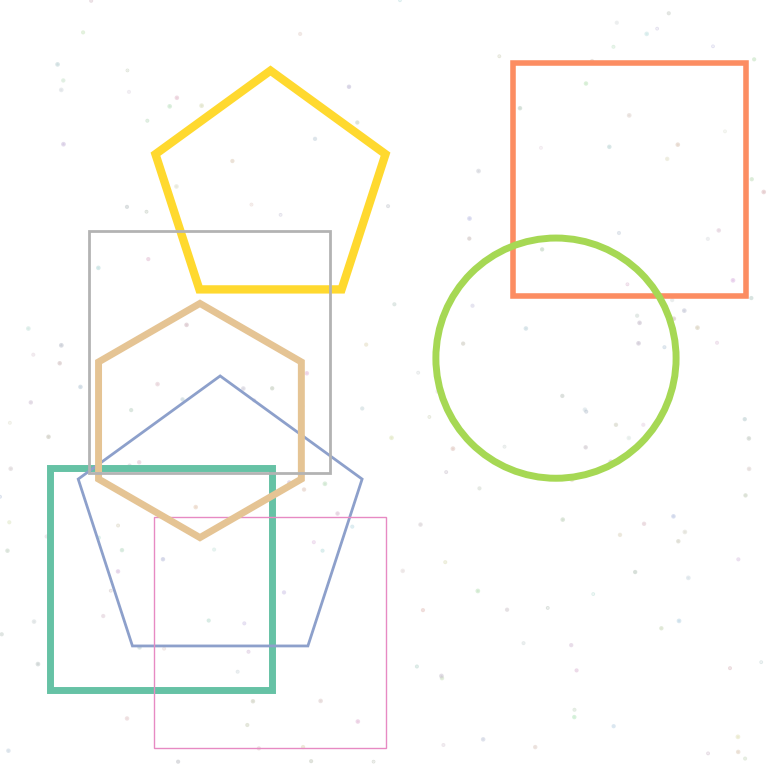[{"shape": "square", "thickness": 2.5, "radius": 0.72, "center": [0.209, 0.248]}, {"shape": "square", "thickness": 2, "radius": 0.76, "center": [0.818, 0.767]}, {"shape": "pentagon", "thickness": 1, "radius": 0.97, "center": [0.286, 0.318]}, {"shape": "square", "thickness": 0.5, "radius": 0.75, "center": [0.35, 0.178]}, {"shape": "circle", "thickness": 2.5, "radius": 0.78, "center": [0.722, 0.535]}, {"shape": "pentagon", "thickness": 3, "radius": 0.79, "center": [0.351, 0.751]}, {"shape": "hexagon", "thickness": 2.5, "radius": 0.76, "center": [0.26, 0.454]}, {"shape": "square", "thickness": 1, "radius": 0.78, "center": [0.272, 0.543]}]